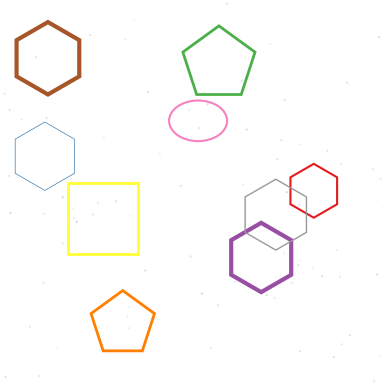[{"shape": "hexagon", "thickness": 1.5, "radius": 0.35, "center": [0.815, 0.504]}, {"shape": "hexagon", "thickness": 0.5, "radius": 0.44, "center": [0.116, 0.594]}, {"shape": "pentagon", "thickness": 2, "radius": 0.49, "center": [0.569, 0.834]}, {"shape": "hexagon", "thickness": 3, "radius": 0.45, "center": [0.678, 0.331]}, {"shape": "pentagon", "thickness": 2, "radius": 0.43, "center": [0.319, 0.159]}, {"shape": "square", "thickness": 2, "radius": 0.46, "center": [0.267, 0.433]}, {"shape": "hexagon", "thickness": 3, "radius": 0.47, "center": [0.124, 0.849]}, {"shape": "oval", "thickness": 1.5, "radius": 0.38, "center": [0.515, 0.686]}, {"shape": "hexagon", "thickness": 1, "radius": 0.46, "center": [0.716, 0.442]}]